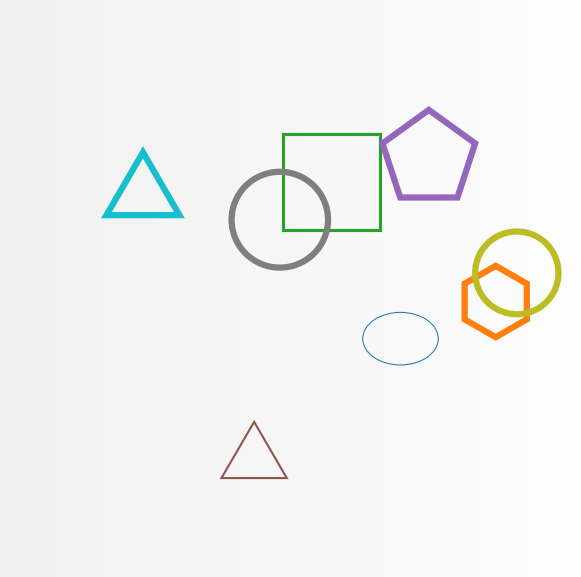[{"shape": "oval", "thickness": 0.5, "radius": 0.33, "center": [0.689, 0.413]}, {"shape": "hexagon", "thickness": 3, "radius": 0.31, "center": [0.853, 0.477]}, {"shape": "square", "thickness": 1.5, "radius": 0.41, "center": [0.571, 0.684]}, {"shape": "pentagon", "thickness": 3, "radius": 0.42, "center": [0.738, 0.725]}, {"shape": "triangle", "thickness": 1, "radius": 0.32, "center": [0.437, 0.204]}, {"shape": "circle", "thickness": 3, "radius": 0.41, "center": [0.481, 0.619]}, {"shape": "circle", "thickness": 3, "radius": 0.36, "center": [0.889, 0.527]}, {"shape": "triangle", "thickness": 3, "radius": 0.36, "center": [0.246, 0.663]}]